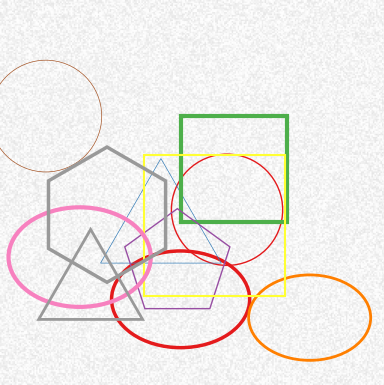[{"shape": "oval", "thickness": 2.5, "radius": 0.9, "center": [0.469, 0.223]}, {"shape": "circle", "thickness": 1, "radius": 0.72, "center": [0.59, 0.455]}, {"shape": "triangle", "thickness": 0.5, "radius": 0.91, "center": [0.418, 0.407]}, {"shape": "square", "thickness": 3, "radius": 0.69, "center": [0.607, 0.56]}, {"shape": "pentagon", "thickness": 1, "radius": 0.72, "center": [0.461, 0.314]}, {"shape": "oval", "thickness": 2, "radius": 0.79, "center": [0.804, 0.175]}, {"shape": "square", "thickness": 1.5, "radius": 0.92, "center": [0.557, 0.414]}, {"shape": "circle", "thickness": 0.5, "radius": 0.73, "center": [0.119, 0.699]}, {"shape": "oval", "thickness": 3, "radius": 0.92, "center": [0.207, 0.332]}, {"shape": "hexagon", "thickness": 2.5, "radius": 0.88, "center": [0.278, 0.442]}, {"shape": "triangle", "thickness": 2, "radius": 0.78, "center": [0.235, 0.248]}]